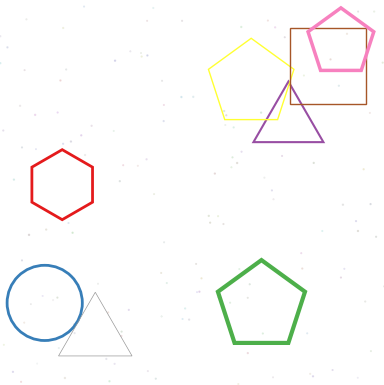[{"shape": "hexagon", "thickness": 2, "radius": 0.45, "center": [0.162, 0.52]}, {"shape": "circle", "thickness": 2, "radius": 0.49, "center": [0.116, 0.213]}, {"shape": "pentagon", "thickness": 3, "radius": 0.59, "center": [0.679, 0.206]}, {"shape": "triangle", "thickness": 1.5, "radius": 0.52, "center": [0.749, 0.683]}, {"shape": "pentagon", "thickness": 1, "radius": 0.58, "center": [0.652, 0.784]}, {"shape": "square", "thickness": 1, "radius": 0.49, "center": [0.852, 0.829]}, {"shape": "pentagon", "thickness": 2.5, "radius": 0.45, "center": [0.885, 0.89]}, {"shape": "triangle", "thickness": 0.5, "radius": 0.55, "center": [0.247, 0.131]}]